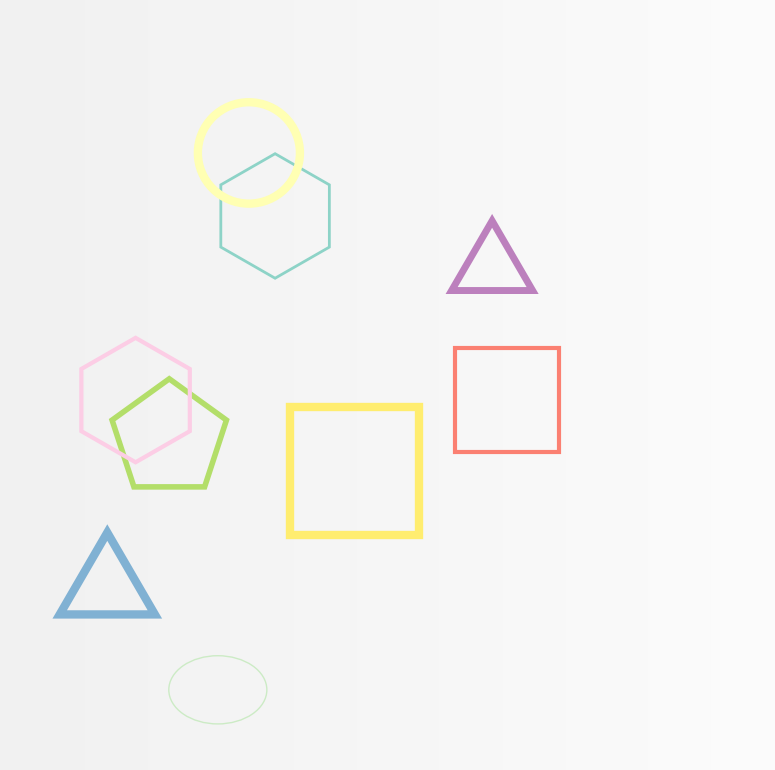[{"shape": "hexagon", "thickness": 1, "radius": 0.4, "center": [0.355, 0.72]}, {"shape": "circle", "thickness": 3, "radius": 0.33, "center": [0.321, 0.801]}, {"shape": "square", "thickness": 1.5, "radius": 0.34, "center": [0.654, 0.481]}, {"shape": "triangle", "thickness": 3, "radius": 0.35, "center": [0.138, 0.237]}, {"shape": "pentagon", "thickness": 2, "radius": 0.39, "center": [0.218, 0.43]}, {"shape": "hexagon", "thickness": 1.5, "radius": 0.4, "center": [0.175, 0.48]}, {"shape": "triangle", "thickness": 2.5, "radius": 0.3, "center": [0.635, 0.653]}, {"shape": "oval", "thickness": 0.5, "radius": 0.32, "center": [0.281, 0.104]}, {"shape": "square", "thickness": 3, "radius": 0.42, "center": [0.457, 0.388]}]